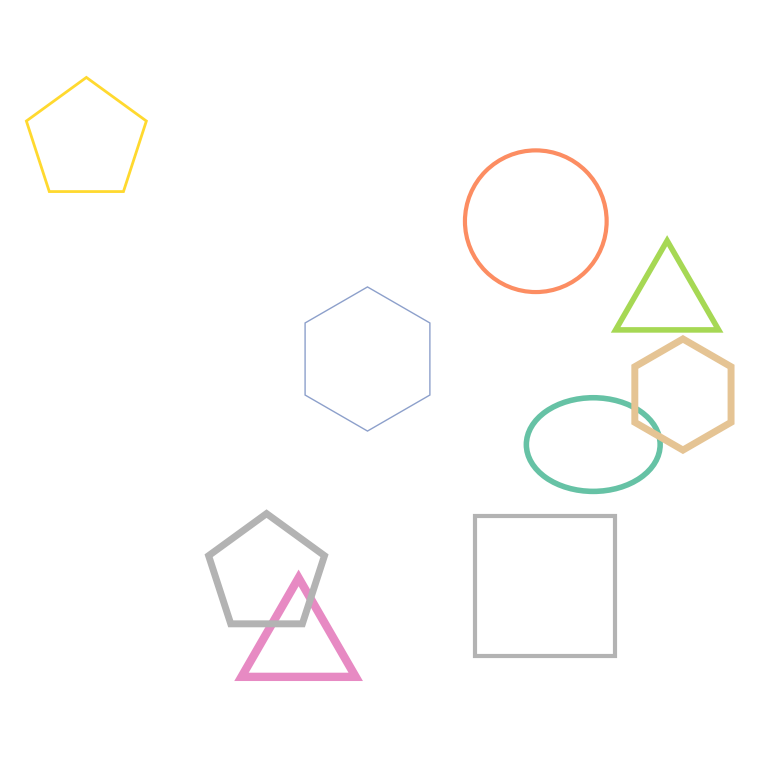[{"shape": "oval", "thickness": 2, "radius": 0.43, "center": [0.77, 0.423]}, {"shape": "circle", "thickness": 1.5, "radius": 0.46, "center": [0.696, 0.713]}, {"shape": "hexagon", "thickness": 0.5, "radius": 0.47, "center": [0.477, 0.534]}, {"shape": "triangle", "thickness": 3, "radius": 0.43, "center": [0.388, 0.164]}, {"shape": "triangle", "thickness": 2, "radius": 0.39, "center": [0.866, 0.61]}, {"shape": "pentagon", "thickness": 1, "radius": 0.41, "center": [0.112, 0.818]}, {"shape": "hexagon", "thickness": 2.5, "radius": 0.36, "center": [0.887, 0.488]}, {"shape": "square", "thickness": 1.5, "radius": 0.45, "center": [0.708, 0.239]}, {"shape": "pentagon", "thickness": 2.5, "radius": 0.4, "center": [0.346, 0.254]}]